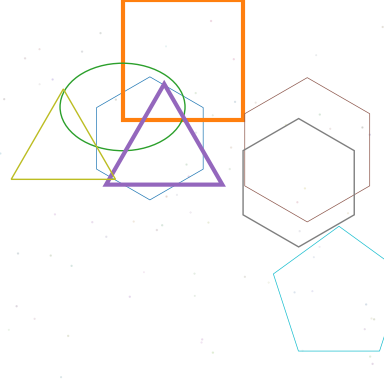[{"shape": "hexagon", "thickness": 0.5, "radius": 0.8, "center": [0.389, 0.641]}, {"shape": "square", "thickness": 3, "radius": 0.78, "center": [0.475, 0.845]}, {"shape": "oval", "thickness": 1, "radius": 0.81, "center": [0.318, 0.722]}, {"shape": "triangle", "thickness": 3, "radius": 0.87, "center": [0.426, 0.608]}, {"shape": "hexagon", "thickness": 0.5, "radius": 0.94, "center": [0.798, 0.611]}, {"shape": "hexagon", "thickness": 1, "radius": 0.83, "center": [0.776, 0.525]}, {"shape": "triangle", "thickness": 1, "radius": 0.78, "center": [0.165, 0.612]}, {"shape": "pentagon", "thickness": 0.5, "radius": 0.9, "center": [0.88, 0.233]}]